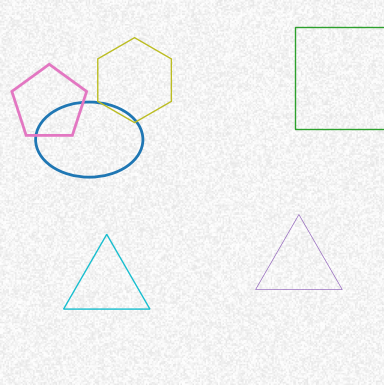[{"shape": "oval", "thickness": 2, "radius": 0.7, "center": [0.232, 0.637]}, {"shape": "square", "thickness": 1, "radius": 0.66, "center": [0.899, 0.798]}, {"shape": "triangle", "thickness": 0.5, "radius": 0.65, "center": [0.776, 0.313]}, {"shape": "pentagon", "thickness": 2, "radius": 0.51, "center": [0.128, 0.731]}, {"shape": "hexagon", "thickness": 1, "radius": 0.55, "center": [0.349, 0.792]}, {"shape": "triangle", "thickness": 1, "radius": 0.65, "center": [0.277, 0.262]}]